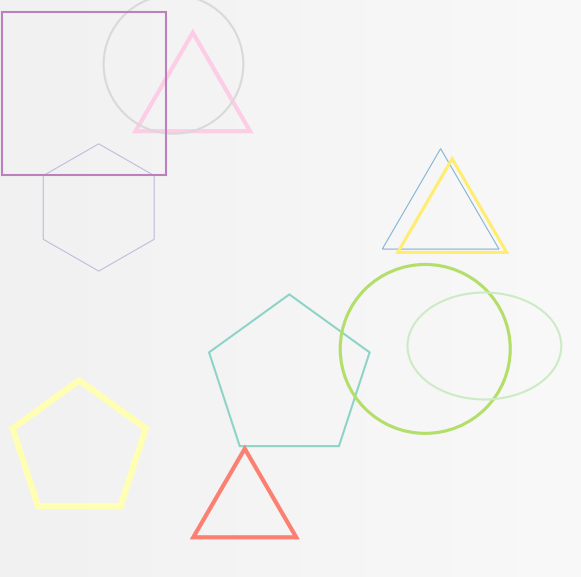[{"shape": "pentagon", "thickness": 1, "radius": 0.73, "center": [0.498, 0.344]}, {"shape": "pentagon", "thickness": 3, "radius": 0.6, "center": [0.136, 0.22]}, {"shape": "hexagon", "thickness": 0.5, "radius": 0.55, "center": [0.17, 0.64]}, {"shape": "triangle", "thickness": 2, "radius": 0.51, "center": [0.421, 0.12]}, {"shape": "triangle", "thickness": 0.5, "radius": 0.58, "center": [0.758, 0.626]}, {"shape": "circle", "thickness": 1.5, "radius": 0.73, "center": [0.732, 0.395]}, {"shape": "triangle", "thickness": 2, "radius": 0.57, "center": [0.332, 0.829]}, {"shape": "circle", "thickness": 1, "radius": 0.6, "center": [0.298, 0.888]}, {"shape": "square", "thickness": 1, "radius": 0.71, "center": [0.145, 0.837]}, {"shape": "oval", "thickness": 1, "radius": 0.66, "center": [0.833, 0.4]}, {"shape": "triangle", "thickness": 1.5, "radius": 0.54, "center": [0.778, 0.616]}]